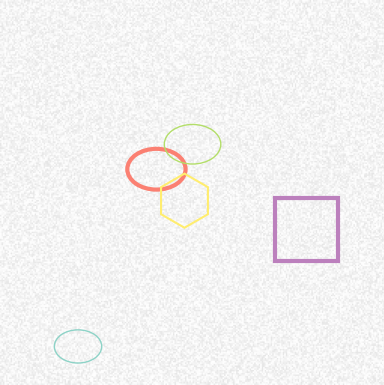[{"shape": "oval", "thickness": 1, "radius": 0.31, "center": [0.203, 0.1]}, {"shape": "oval", "thickness": 3, "radius": 0.38, "center": [0.406, 0.561]}, {"shape": "oval", "thickness": 1, "radius": 0.37, "center": [0.5, 0.625]}, {"shape": "square", "thickness": 3, "radius": 0.41, "center": [0.796, 0.404]}, {"shape": "hexagon", "thickness": 1.5, "radius": 0.35, "center": [0.479, 0.479]}]